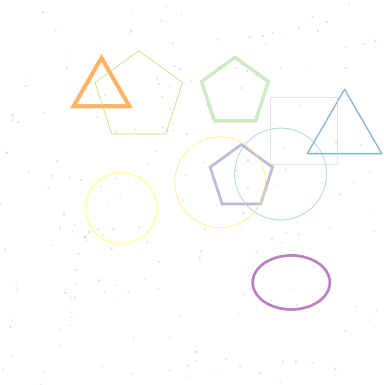[{"shape": "circle", "thickness": 0.5, "radius": 0.6, "center": [0.729, 0.548]}, {"shape": "circle", "thickness": 1.5, "radius": 0.46, "center": [0.315, 0.459]}, {"shape": "pentagon", "thickness": 2, "radius": 0.43, "center": [0.627, 0.539]}, {"shape": "triangle", "thickness": 1, "radius": 0.56, "center": [0.895, 0.657]}, {"shape": "triangle", "thickness": 3, "radius": 0.42, "center": [0.264, 0.766]}, {"shape": "pentagon", "thickness": 0.5, "radius": 0.6, "center": [0.361, 0.749]}, {"shape": "square", "thickness": 0.5, "radius": 0.43, "center": [0.789, 0.661]}, {"shape": "oval", "thickness": 2, "radius": 0.5, "center": [0.757, 0.266]}, {"shape": "pentagon", "thickness": 2.5, "radius": 0.46, "center": [0.61, 0.76]}, {"shape": "circle", "thickness": 0.5, "radius": 0.59, "center": [0.572, 0.527]}]